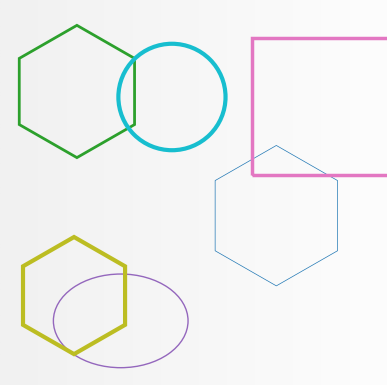[{"shape": "hexagon", "thickness": 0.5, "radius": 0.91, "center": [0.713, 0.44]}, {"shape": "hexagon", "thickness": 2, "radius": 0.86, "center": [0.198, 0.762]}, {"shape": "oval", "thickness": 1, "radius": 0.87, "center": [0.312, 0.167]}, {"shape": "square", "thickness": 2.5, "radius": 0.89, "center": [0.828, 0.723]}, {"shape": "hexagon", "thickness": 3, "radius": 0.76, "center": [0.191, 0.232]}, {"shape": "circle", "thickness": 3, "radius": 0.69, "center": [0.444, 0.748]}]